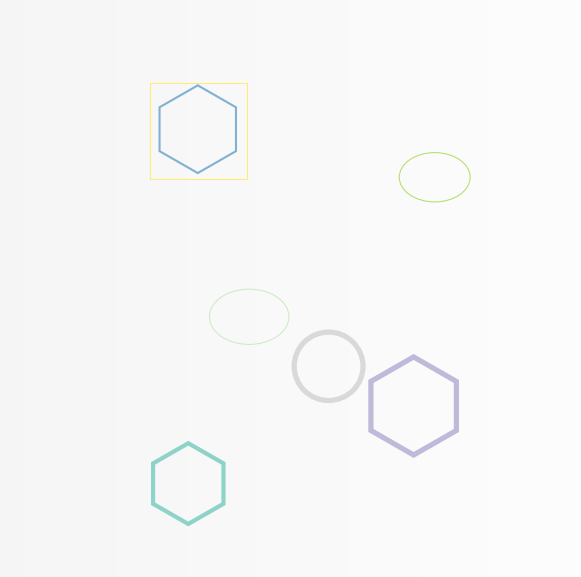[{"shape": "hexagon", "thickness": 2, "radius": 0.35, "center": [0.324, 0.162]}, {"shape": "hexagon", "thickness": 2.5, "radius": 0.42, "center": [0.712, 0.296]}, {"shape": "hexagon", "thickness": 1, "radius": 0.38, "center": [0.34, 0.775]}, {"shape": "oval", "thickness": 0.5, "radius": 0.3, "center": [0.748, 0.692]}, {"shape": "circle", "thickness": 2.5, "radius": 0.3, "center": [0.565, 0.365]}, {"shape": "oval", "thickness": 0.5, "radius": 0.34, "center": [0.429, 0.451]}, {"shape": "square", "thickness": 0.5, "radius": 0.42, "center": [0.342, 0.772]}]